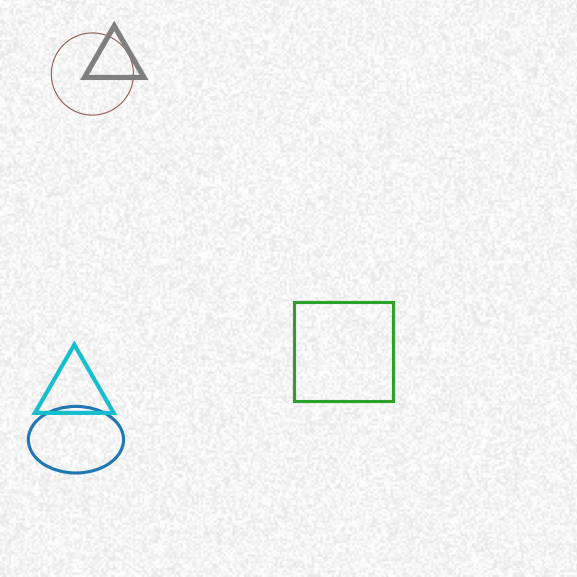[{"shape": "oval", "thickness": 1.5, "radius": 0.41, "center": [0.132, 0.238]}, {"shape": "square", "thickness": 1.5, "radius": 0.43, "center": [0.595, 0.391]}, {"shape": "circle", "thickness": 0.5, "radius": 0.36, "center": [0.16, 0.871]}, {"shape": "triangle", "thickness": 2.5, "radius": 0.3, "center": [0.198, 0.895]}, {"shape": "triangle", "thickness": 2, "radius": 0.39, "center": [0.129, 0.324]}]